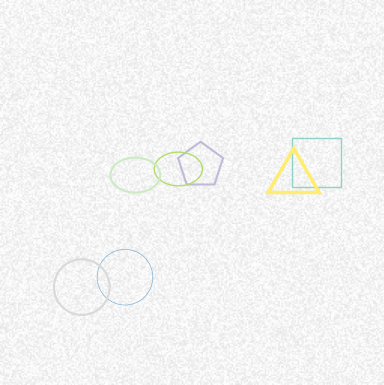[{"shape": "square", "thickness": 1, "radius": 0.32, "center": [0.822, 0.578]}, {"shape": "pentagon", "thickness": 1.5, "radius": 0.31, "center": [0.521, 0.57]}, {"shape": "circle", "thickness": 0.5, "radius": 0.36, "center": [0.325, 0.28]}, {"shape": "oval", "thickness": 1, "radius": 0.31, "center": [0.463, 0.561]}, {"shape": "circle", "thickness": 1.5, "radius": 0.36, "center": [0.213, 0.254]}, {"shape": "oval", "thickness": 1.5, "radius": 0.32, "center": [0.351, 0.545]}, {"shape": "triangle", "thickness": 2.5, "radius": 0.38, "center": [0.763, 0.538]}]